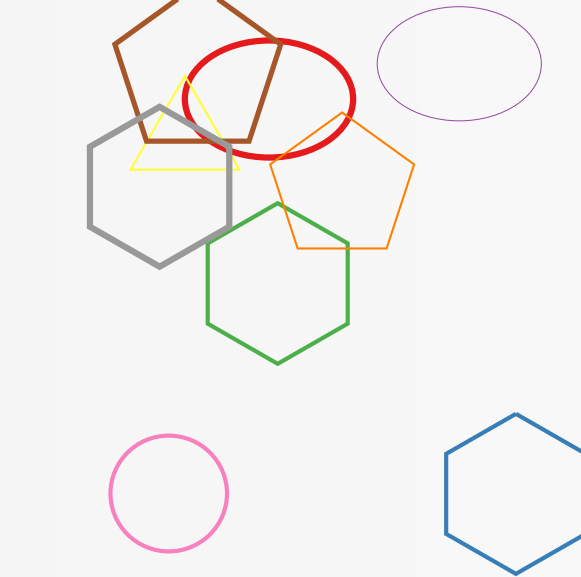[{"shape": "oval", "thickness": 3, "radius": 0.72, "center": [0.463, 0.828]}, {"shape": "hexagon", "thickness": 2, "radius": 0.69, "center": [0.888, 0.144]}, {"shape": "hexagon", "thickness": 2, "radius": 0.7, "center": [0.478, 0.508]}, {"shape": "oval", "thickness": 0.5, "radius": 0.71, "center": [0.79, 0.889]}, {"shape": "pentagon", "thickness": 1, "radius": 0.65, "center": [0.589, 0.674]}, {"shape": "triangle", "thickness": 1, "radius": 0.54, "center": [0.318, 0.759]}, {"shape": "pentagon", "thickness": 2.5, "radius": 0.75, "center": [0.34, 0.876]}, {"shape": "circle", "thickness": 2, "radius": 0.5, "center": [0.29, 0.145]}, {"shape": "hexagon", "thickness": 3, "radius": 0.69, "center": [0.275, 0.676]}]